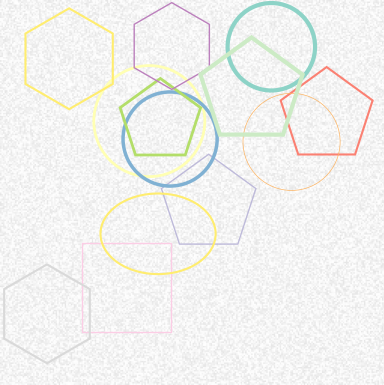[{"shape": "circle", "thickness": 3, "radius": 0.57, "center": [0.705, 0.879]}, {"shape": "circle", "thickness": 2, "radius": 0.72, "center": [0.388, 0.685]}, {"shape": "pentagon", "thickness": 1, "radius": 0.64, "center": [0.542, 0.47]}, {"shape": "pentagon", "thickness": 1.5, "radius": 0.63, "center": [0.848, 0.7]}, {"shape": "circle", "thickness": 2.5, "radius": 0.61, "center": [0.442, 0.639]}, {"shape": "circle", "thickness": 0.5, "radius": 0.63, "center": [0.757, 0.631]}, {"shape": "pentagon", "thickness": 2, "radius": 0.55, "center": [0.417, 0.686]}, {"shape": "square", "thickness": 1, "radius": 0.57, "center": [0.329, 0.253]}, {"shape": "hexagon", "thickness": 1.5, "radius": 0.64, "center": [0.122, 0.185]}, {"shape": "hexagon", "thickness": 1, "radius": 0.56, "center": [0.446, 0.88]}, {"shape": "pentagon", "thickness": 3, "radius": 0.7, "center": [0.653, 0.763]}, {"shape": "hexagon", "thickness": 1.5, "radius": 0.65, "center": [0.18, 0.847]}, {"shape": "oval", "thickness": 1.5, "radius": 0.75, "center": [0.411, 0.393]}]